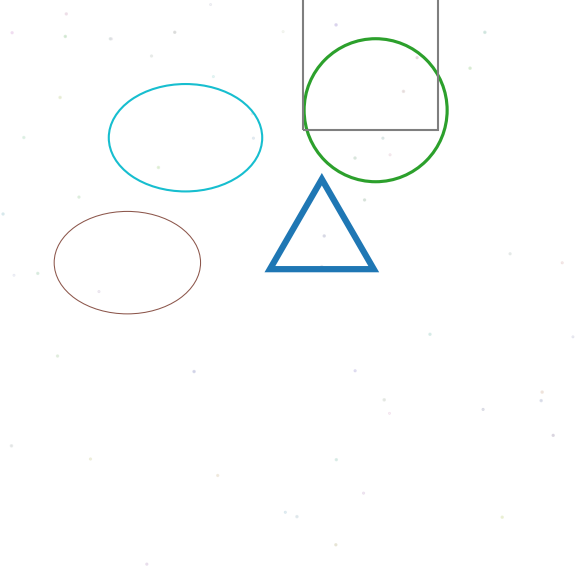[{"shape": "triangle", "thickness": 3, "radius": 0.52, "center": [0.557, 0.585]}, {"shape": "circle", "thickness": 1.5, "radius": 0.62, "center": [0.65, 0.808]}, {"shape": "oval", "thickness": 0.5, "radius": 0.63, "center": [0.221, 0.544]}, {"shape": "square", "thickness": 1, "radius": 0.59, "center": [0.642, 0.89]}, {"shape": "oval", "thickness": 1, "radius": 0.66, "center": [0.321, 0.761]}]